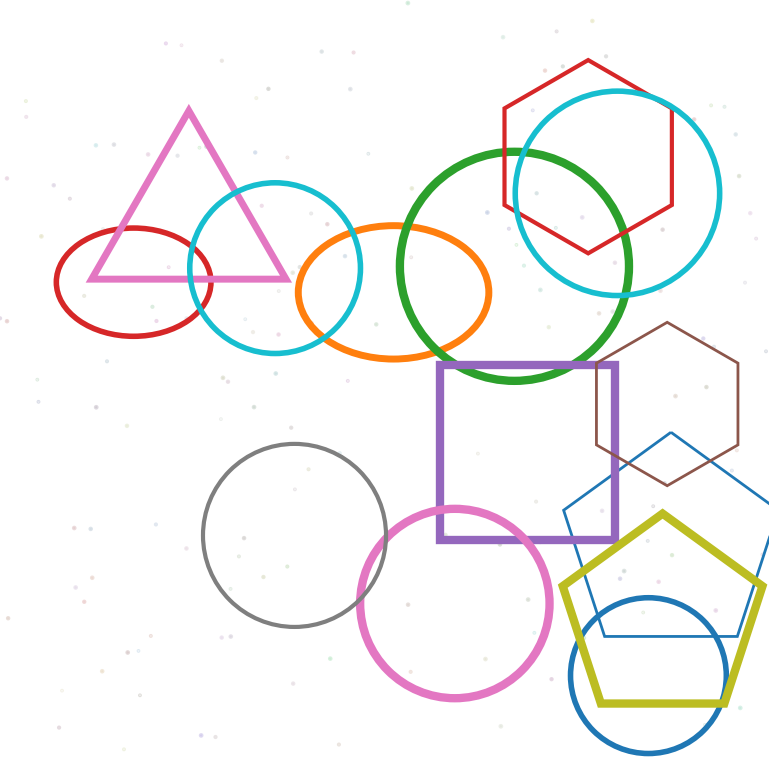[{"shape": "circle", "thickness": 2, "radius": 0.51, "center": [0.842, 0.123]}, {"shape": "pentagon", "thickness": 1, "radius": 0.73, "center": [0.871, 0.292]}, {"shape": "oval", "thickness": 2.5, "radius": 0.62, "center": [0.511, 0.62]}, {"shape": "circle", "thickness": 3, "radius": 0.74, "center": [0.668, 0.654]}, {"shape": "hexagon", "thickness": 1.5, "radius": 0.63, "center": [0.764, 0.796]}, {"shape": "oval", "thickness": 2, "radius": 0.5, "center": [0.174, 0.634]}, {"shape": "square", "thickness": 3, "radius": 0.57, "center": [0.685, 0.413]}, {"shape": "hexagon", "thickness": 1, "radius": 0.53, "center": [0.866, 0.475]}, {"shape": "triangle", "thickness": 2.5, "radius": 0.73, "center": [0.245, 0.71]}, {"shape": "circle", "thickness": 3, "radius": 0.61, "center": [0.591, 0.216]}, {"shape": "circle", "thickness": 1.5, "radius": 0.59, "center": [0.382, 0.305]}, {"shape": "pentagon", "thickness": 3, "radius": 0.68, "center": [0.861, 0.197]}, {"shape": "circle", "thickness": 2, "radius": 0.66, "center": [0.802, 0.749]}, {"shape": "circle", "thickness": 2, "radius": 0.55, "center": [0.357, 0.652]}]